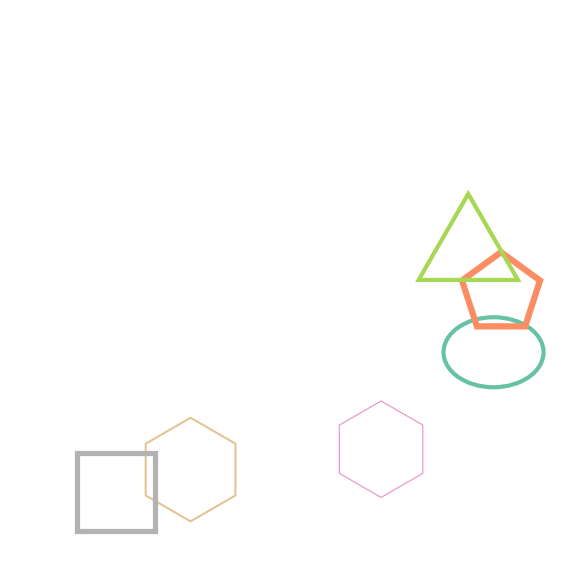[{"shape": "oval", "thickness": 2, "radius": 0.43, "center": [0.855, 0.389]}, {"shape": "pentagon", "thickness": 3, "radius": 0.36, "center": [0.868, 0.491]}, {"shape": "hexagon", "thickness": 0.5, "radius": 0.42, "center": [0.66, 0.221]}, {"shape": "triangle", "thickness": 2, "radius": 0.5, "center": [0.811, 0.564]}, {"shape": "hexagon", "thickness": 1, "radius": 0.45, "center": [0.33, 0.186]}, {"shape": "square", "thickness": 2.5, "radius": 0.34, "center": [0.201, 0.147]}]